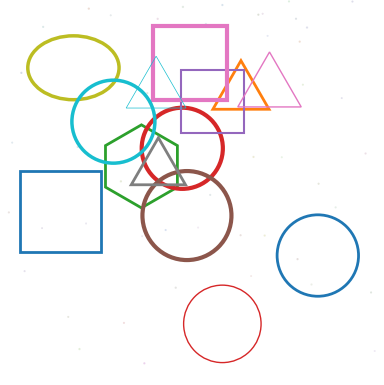[{"shape": "square", "thickness": 2, "radius": 0.52, "center": [0.157, 0.451]}, {"shape": "circle", "thickness": 2, "radius": 0.53, "center": [0.826, 0.336]}, {"shape": "triangle", "thickness": 2, "radius": 0.42, "center": [0.626, 0.758]}, {"shape": "hexagon", "thickness": 2, "radius": 0.54, "center": [0.367, 0.568]}, {"shape": "circle", "thickness": 3, "radius": 0.53, "center": [0.473, 0.615]}, {"shape": "circle", "thickness": 1, "radius": 0.5, "center": [0.578, 0.159]}, {"shape": "square", "thickness": 1.5, "radius": 0.41, "center": [0.552, 0.736]}, {"shape": "circle", "thickness": 3, "radius": 0.58, "center": [0.486, 0.44]}, {"shape": "triangle", "thickness": 1, "radius": 0.48, "center": [0.7, 0.77]}, {"shape": "square", "thickness": 3, "radius": 0.48, "center": [0.493, 0.837]}, {"shape": "triangle", "thickness": 2, "radius": 0.41, "center": [0.411, 0.561]}, {"shape": "oval", "thickness": 2.5, "radius": 0.59, "center": [0.191, 0.824]}, {"shape": "circle", "thickness": 2.5, "radius": 0.54, "center": [0.295, 0.684]}, {"shape": "triangle", "thickness": 0.5, "radius": 0.45, "center": [0.405, 0.764]}]